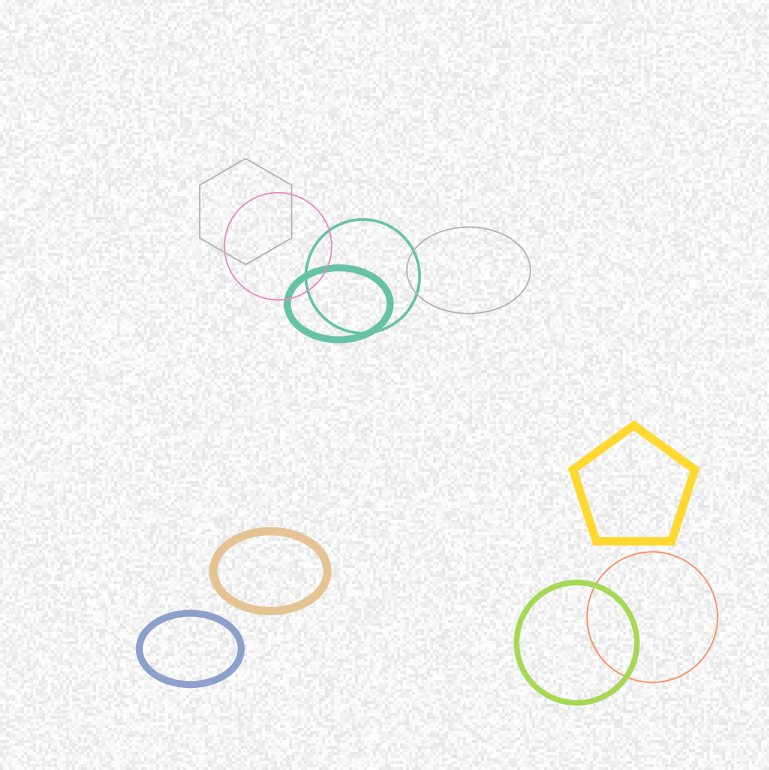[{"shape": "circle", "thickness": 1, "radius": 0.37, "center": [0.471, 0.641]}, {"shape": "oval", "thickness": 2.5, "radius": 0.33, "center": [0.44, 0.605]}, {"shape": "circle", "thickness": 0.5, "radius": 0.42, "center": [0.847, 0.199]}, {"shape": "oval", "thickness": 2.5, "radius": 0.33, "center": [0.247, 0.157]}, {"shape": "circle", "thickness": 0.5, "radius": 0.35, "center": [0.361, 0.68]}, {"shape": "circle", "thickness": 2, "radius": 0.39, "center": [0.749, 0.165]}, {"shape": "pentagon", "thickness": 3, "radius": 0.42, "center": [0.823, 0.364]}, {"shape": "oval", "thickness": 3, "radius": 0.37, "center": [0.351, 0.258]}, {"shape": "hexagon", "thickness": 0.5, "radius": 0.34, "center": [0.319, 0.725]}, {"shape": "oval", "thickness": 0.5, "radius": 0.4, "center": [0.609, 0.649]}]